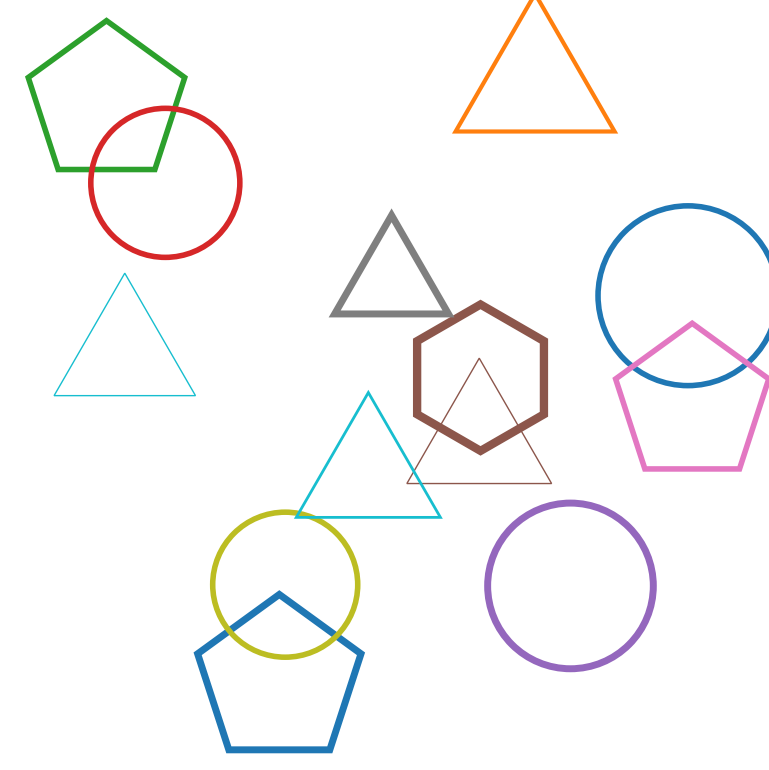[{"shape": "pentagon", "thickness": 2.5, "radius": 0.56, "center": [0.363, 0.116]}, {"shape": "circle", "thickness": 2, "radius": 0.58, "center": [0.893, 0.616]}, {"shape": "triangle", "thickness": 1.5, "radius": 0.6, "center": [0.695, 0.889]}, {"shape": "pentagon", "thickness": 2, "radius": 0.53, "center": [0.138, 0.866]}, {"shape": "circle", "thickness": 2, "radius": 0.48, "center": [0.215, 0.763]}, {"shape": "circle", "thickness": 2.5, "radius": 0.54, "center": [0.741, 0.239]}, {"shape": "hexagon", "thickness": 3, "radius": 0.48, "center": [0.624, 0.51]}, {"shape": "triangle", "thickness": 0.5, "radius": 0.54, "center": [0.622, 0.426]}, {"shape": "pentagon", "thickness": 2, "radius": 0.52, "center": [0.899, 0.476]}, {"shape": "triangle", "thickness": 2.5, "radius": 0.43, "center": [0.509, 0.635]}, {"shape": "circle", "thickness": 2, "radius": 0.47, "center": [0.37, 0.241]}, {"shape": "triangle", "thickness": 0.5, "radius": 0.53, "center": [0.162, 0.539]}, {"shape": "triangle", "thickness": 1, "radius": 0.54, "center": [0.478, 0.382]}]